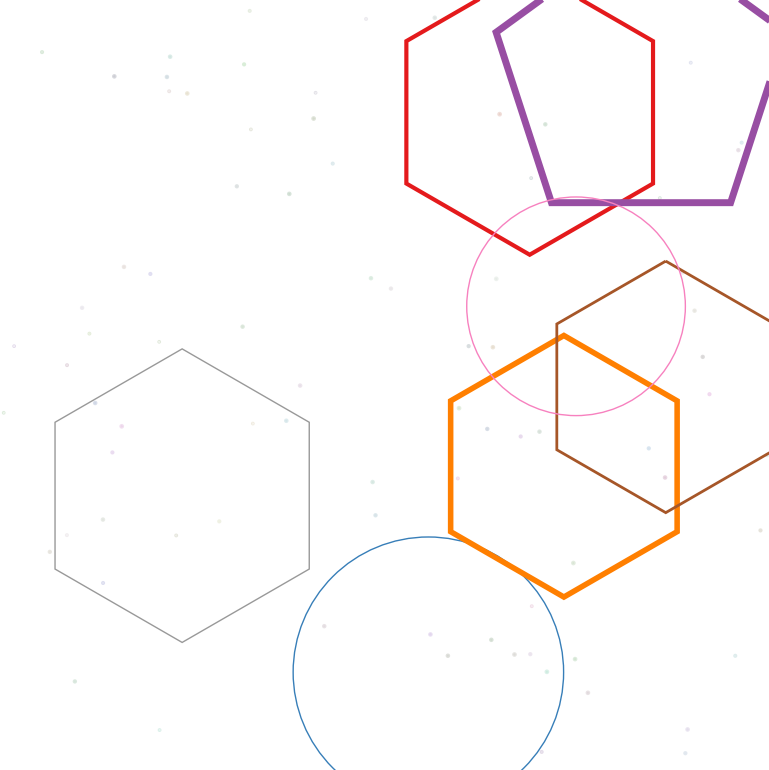[{"shape": "hexagon", "thickness": 1.5, "radius": 0.92, "center": [0.688, 0.854]}, {"shape": "circle", "thickness": 0.5, "radius": 0.88, "center": [0.556, 0.127]}, {"shape": "pentagon", "thickness": 2.5, "radius": 0.99, "center": [0.833, 0.897]}, {"shape": "hexagon", "thickness": 2, "radius": 0.85, "center": [0.732, 0.394]}, {"shape": "hexagon", "thickness": 1, "radius": 0.82, "center": [0.865, 0.498]}, {"shape": "circle", "thickness": 0.5, "radius": 0.71, "center": [0.748, 0.602]}, {"shape": "hexagon", "thickness": 0.5, "radius": 0.95, "center": [0.237, 0.356]}]